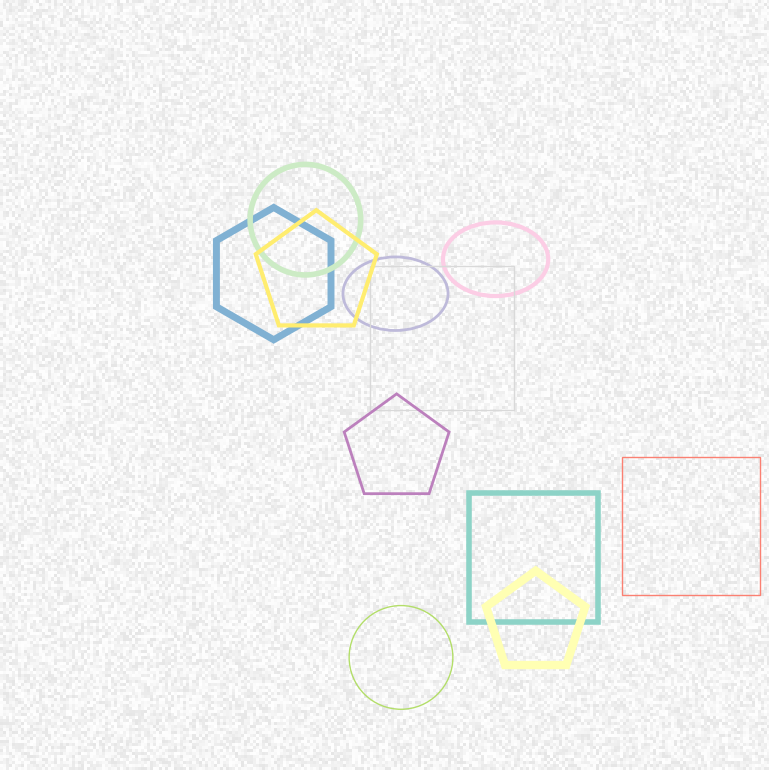[{"shape": "square", "thickness": 2, "radius": 0.42, "center": [0.693, 0.276]}, {"shape": "pentagon", "thickness": 3, "radius": 0.34, "center": [0.696, 0.191]}, {"shape": "oval", "thickness": 1, "radius": 0.34, "center": [0.514, 0.619]}, {"shape": "square", "thickness": 0.5, "radius": 0.45, "center": [0.897, 0.317]}, {"shape": "hexagon", "thickness": 2.5, "radius": 0.43, "center": [0.355, 0.645]}, {"shape": "circle", "thickness": 0.5, "radius": 0.34, "center": [0.521, 0.146]}, {"shape": "oval", "thickness": 1.5, "radius": 0.34, "center": [0.644, 0.663]}, {"shape": "square", "thickness": 0.5, "radius": 0.47, "center": [0.574, 0.561]}, {"shape": "pentagon", "thickness": 1, "radius": 0.36, "center": [0.515, 0.417]}, {"shape": "circle", "thickness": 2, "radius": 0.36, "center": [0.397, 0.715]}, {"shape": "pentagon", "thickness": 1.5, "radius": 0.41, "center": [0.411, 0.644]}]